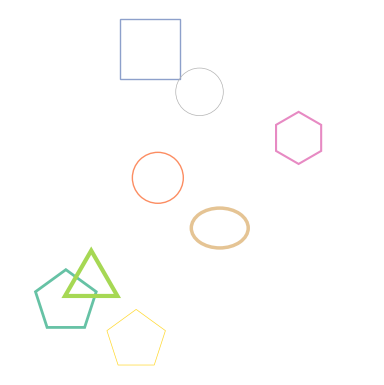[{"shape": "pentagon", "thickness": 2, "radius": 0.41, "center": [0.171, 0.217]}, {"shape": "circle", "thickness": 1, "radius": 0.33, "center": [0.41, 0.538]}, {"shape": "square", "thickness": 1, "radius": 0.39, "center": [0.389, 0.873]}, {"shape": "hexagon", "thickness": 1.5, "radius": 0.34, "center": [0.776, 0.642]}, {"shape": "triangle", "thickness": 3, "radius": 0.39, "center": [0.237, 0.271]}, {"shape": "pentagon", "thickness": 0.5, "radius": 0.4, "center": [0.354, 0.116]}, {"shape": "oval", "thickness": 2.5, "radius": 0.37, "center": [0.571, 0.408]}, {"shape": "circle", "thickness": 0.5, "radius": 0.31, "center": [0.518, 0.761]}]